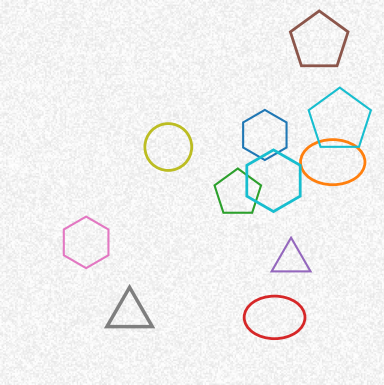[{"shape": "hexagon", "thickness": 1.5, "radius": 0.33, "center": [0.688, 0.649]}, {"shape": "oval", "thickness": 2, "radius": 0.42, "center": [0.864, 0.579]}, {"shape": "pentagon", "thickness": 1.5, "radius": 0.32, "center": [0.618, 0.499]}, {"shape": "oval", "thickness": 2, "radius": 0.39, "center": [0.713, 0.176]}, {"shape": "triangle", "thickness": 1.5, "radius": 0.29, "center": [0.756, 0.324]}, {"shape": "pentagon", "thickness": 2, "radius": 0.39, "center": [0.829, 0.893]}, {"shape": "hexagon", "thickness": 1.5, "radius": 0.33, "center": [0.224, 0.371]}, {"shape": "triangle", "thickness": 2.5, "radius": 0.34, "center": [0.337, 0.186]}, {"shape": "circle", "thickness": 2, "radius": 0.3, "center": [0.437, 0.618]}, {"shape": "pentagon", "thickness": 1.5, "radius": 0.43, "center": [0.883, 0.687]}, {"shape": "hexagon", "thickness": 2, "radius": 0.4, "center": [0.71, 0.531]}]